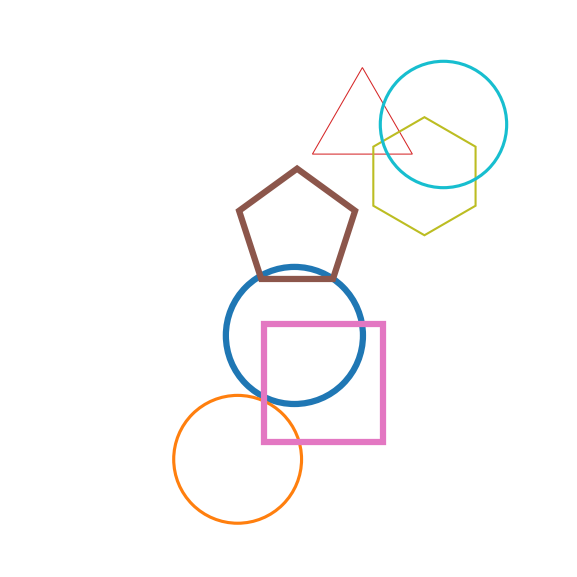[{"shape": "circle", "thickness": 3, "radius": 0.59, "center": [0.51, 0.418]}, {"shape": "circle", "thickness": 1.5, "radius": 0.55, "center": [0.411, 0.204]}, {"shape": "triangle", "thickness": 0.5, "radius": 0.5, "center": [0.628, 0.782]}, {"shape": "pentagon", "thickness": 3, "radius": 0.53, "center": [0.514, 0.601]}, {"shape": "square", "thickness": 3, "radius": 0.51, "center": [0.56, 0.336]}, {"shape": "hexagon", "thickness": 1, "radius": 0.51, "center": [0.735, 0.694]}, {"shape": "circle", "thickness": 1.5, "radius": 0.55, "center": [0.768, 0.784]}]